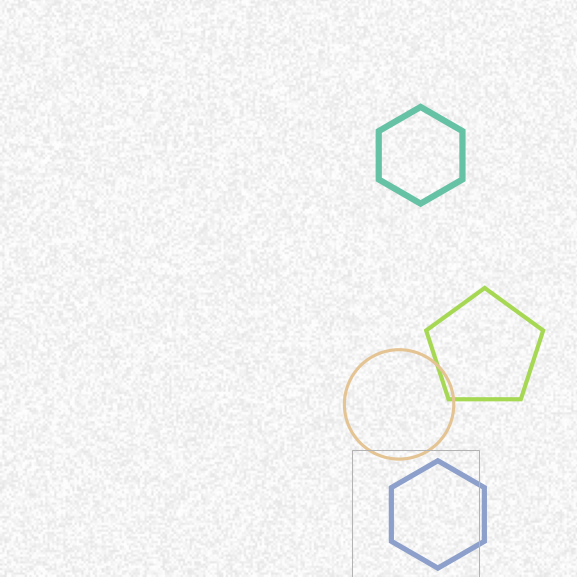[{"shape": "hexagon", "thickness": 3, "radius": 0.42, "center": [0.728, 0.73]}, {"shape": "hexagon", "thickness": 2.5, "radius": 0.46, "center": [0.758, 0.108]}, {"shape": "pentagon", "thickness": 2, "radius": 0.53, "center": [0.839, 0.394]}, {"shape": "circle", "thickness": 1.5, "radius": 0.47, "center": [0.691, 0.299]}, {"shape": "square", "thickness": 0.5, "radius": 0.55, "center": [0.719, 0.11]}]